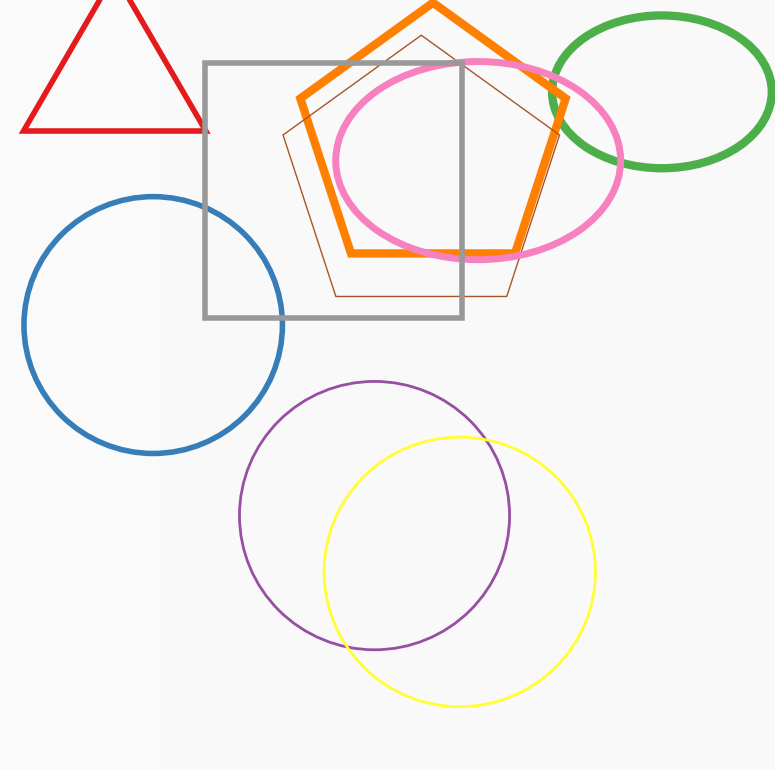[{"shape": "triangle", "thickness": 2, "radius": 0.68, "center": [0.148, 0.898]}, {"shape": "circle", "thickness": 2, "radius": 0.83, "center": [0.198, 0.578]}, {"shape": "oval", "thickness": 3, "radius": 0.71, "center": [0.854, 0.881]}, {"shape": "circle", "thickness": 1, "radius": 0.87, "center": [0.483, 0.33]}, {"shape": "pentagon", "thickness": 3, "radius": 0.9, "center": [0.559, 0.817]}, {"shape": "circle", "thickness": 1, "radius": 0.88, "center": [0.593, 0.257]}, {"shape": "pentagon", "thickness": 0.5, "radius": 0.94, "center": [0.544, 0.767]}, {"shape": "oval", "thickness": 2.5, "radius": 0.92, "center": [0.617, 0.791]}, {"shape": "square", "thickness": 2, "radius": 0.83, "center": [0.43, 0.753]}]